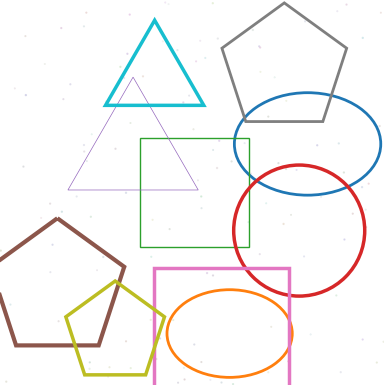[{"shape": "oval", "thickness": 2, "radius": 0.95, "center": [0.799, 0.626]}, {"shape": "oval", "thickness": 2, "radius": 0.81, "center": [0.596, 0.134]}, {"shape": "square", "thickness": 1, "radius": 0.7, "center": [0.505, 0.5]}, {"shape": "circle", "thickness": 2.5, "radius": 0.85, "center": [0.777, 0.401]}, {"shape": "triangle", "thickness": 0.5, "radius": 0.98, "center": [0.346, 0.604]}, {"shape": "pentagon", "thickness": 3, "radius": 0.91, "center": [0.149, 0.251]}, {"shape": "square", "thickness": 2.5, "radius": 0.87, "center": [0.574, 0.13]}, {"shape": "pentagon", "thickness": 2, "radius": 0.85, "center": [0.738, 0.822]}, {"shape": "pentagon", "thickness": 2.5, "radius": 0.67, "center": [0.299, 0.135]}, {"shape": "triangle", "thickness": 2.5, "radius": 0.74, "center": [0.402, 0.8]}]